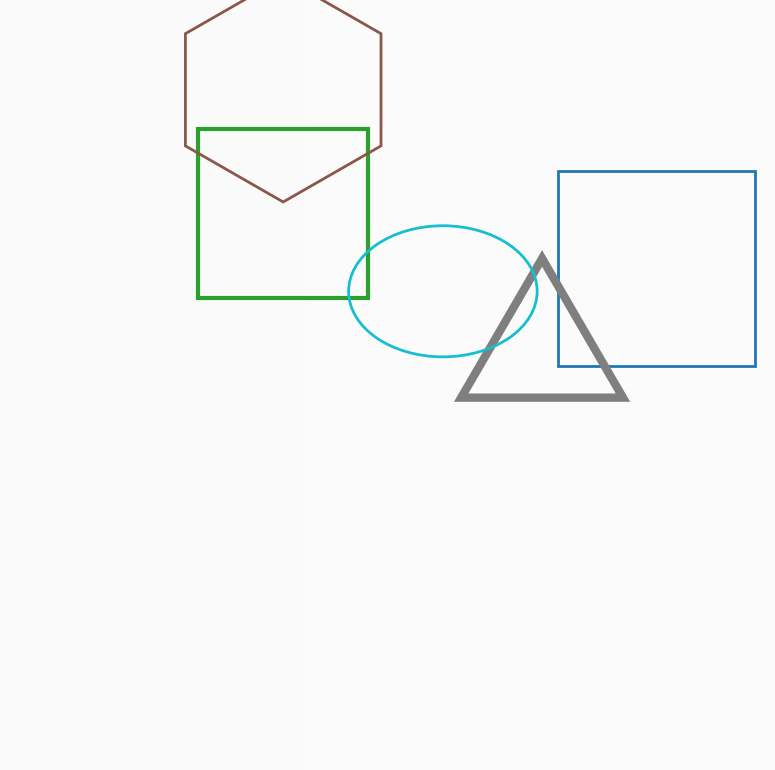[{"shape": "square", "thickness": 1, "radius": 0.64, "center": [0.847, 0.651]}, {"shape": "square", "thickness": 1.5, "radius": 0.55, "center": [0.365, 0.723]}, {"shape": "hexagon", "thickness": 1, "radius": 0.73, "center": [0.365, 0.883]}, {"shape": "triangle", "thickness": 3, "radius": 0.6, "center": [0.699, 0.544]}, {"shape": "oval", "thickness": 1, "radius": 0.61, "center": [0.571, 0.622]}]